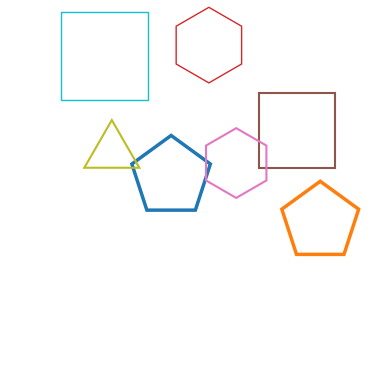[{"shape": "pentagon", "thickness": 2.5, "radius": 0.54, "center": [0.444, 0.541]}, {"shape": "pentagon", "thickness": 2.5, "radius": 0.52, "center": [0.832, 0.424]}, {"shape": "hexagon", "thickness": 1, "radius": 0.49, "center": [0.543, 0.883]}, {"shape": "square", "thickness": 1.5, "radius": 0.49, "center": [0.772, 0.66]}, {"shape": "hexagon", "thickness": 1.5, "radius": 0.45, "center": [0.614, 0.577]}, {"shape": "triangle", "thickness": 1.5, "radius": 0.41, "center": [0.29, 0.606]}, {"shape": "square", "thickness": 1, "radius": 0.57, "center": [0.271, 0.853]}]